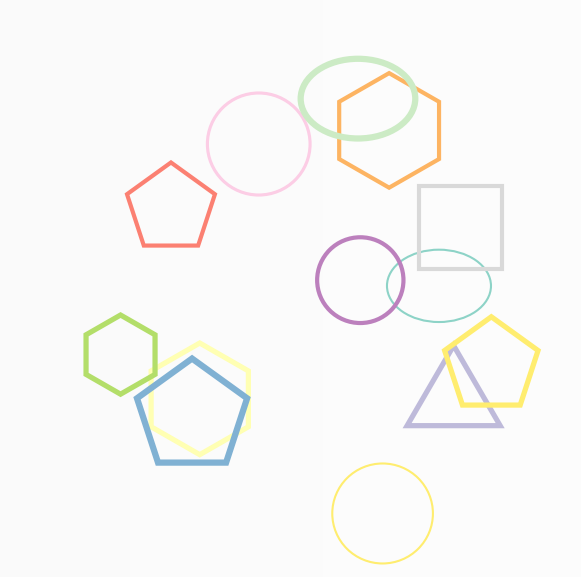[{"shape": "oval", "thickness": 1, "radius": 0.45, "center": [0.755, 0.504]}, {"shape": "hexagon", "thickness": 2.5, "radius": 0.48, "center": [0.344, 0.308]}, {"shape": "triangle", "thickness": 2.5, "radius": 0.46, "center": [0.78, 0.308]}, {"shape": "pentagon", "thickness": 2, "radius": 0.4, "center": [0.294, 0.638]}, {"shape": "pentagon", "thickness": 3, "radius": 0.5, "center": [0.33, 0.279]}, {"shape": "hexagon", "thickness": 2, "radius": 0.5, "center": [0.669, 0.773]}, {"shape": "hexagon", "thickness": 2.5, "radius": 0.34, "center": [0.207, 0.385]}, {"shape": "circle", "thickness": 1.5, "radius": 0.44, "center": [0.445, 0.75]}, {"shape": "square", "thickness": 2, "radius": 0.36, "center": [0.792, 0.605]}, {"shape": "circle", "thickness": 2, "radius": 0.37, "center": [0.62, 0.514]}, {"shape": "oval", "thickness": 3, "radius": 0.49, "center": [0.616, 0.828]}, {"shape": "pentagon", "thickness": 2.5, "radius": 0.42, "center": [0.845, 0.366]}, {"shape": "circle", "thickness": 1, "radius": 0.43, "center": [0.658, 0.11]}]